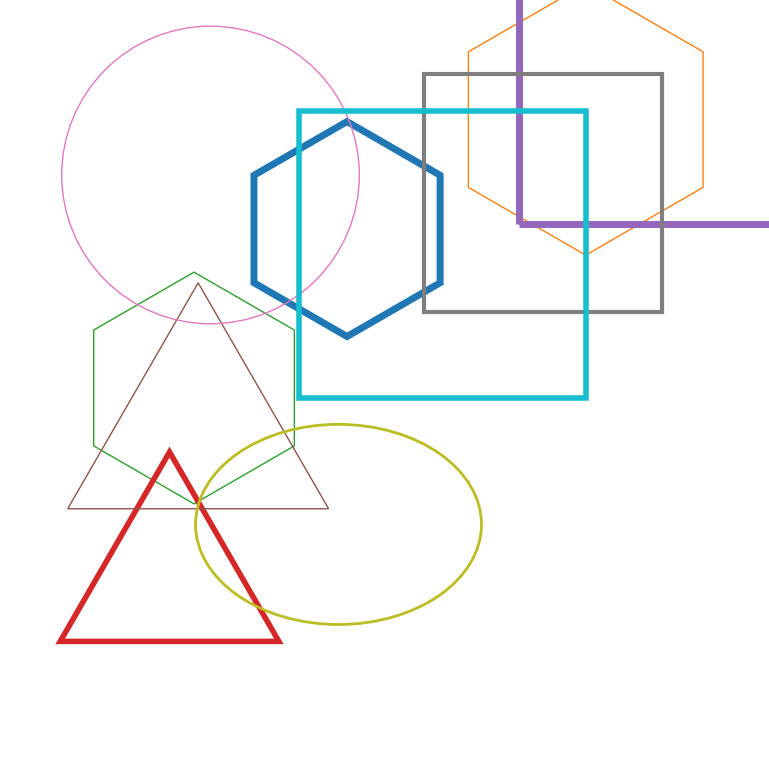[{"shape": "hexagon", "thickness": 2.5, "radius": 0.7, "center": [0.451, 0.703]}, {"shape": "hexagon", "thickness": 0.5, "radius": 0.88, "center": [0.761, 0.845]}, {"shape": "hexagon", "thickness": 0.5, "radius": 0.75, "center": [0.252, 0.496]}, {"shape": "triangle", "thickness": 2, "radius": 0.82, "center": [0.22, 0.249]}, {"shape": "square", "thickness": 2.5, "radius": 0.83, "center": [0.841, 0.876]}, {"shape": "triangle", "thickness": 0.5, "radius": 0.98, "center": [0.257, 0.437]}, {"shape": "circle", "thickness": 0.5, "radius": 0.97, "center": [0.273, 0.773]}, {"shape": "square", "thickness": 1.5, "radius": 0.77, "center": [0.706, 0.749]}, {"shape": "oval", "thickness": 1, "radius": 0.93, "center": [0.44, 0.319]}, {"shape": "square", "thickness": 2, "radius": 0.93, "center": [0.574, 0.67]}]